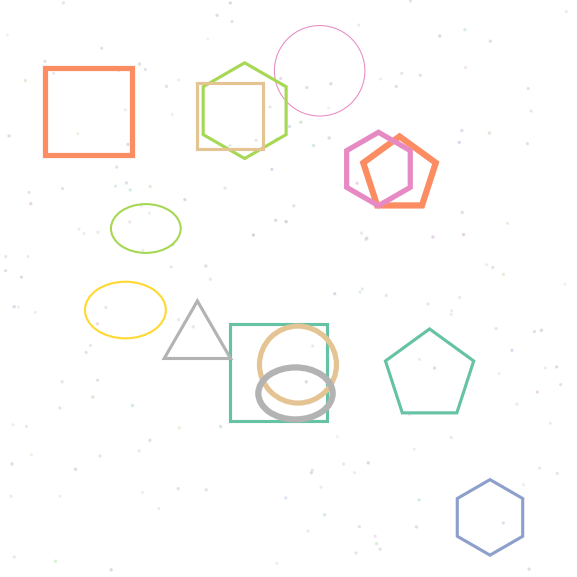[{"shape": "pentagon", "thickness": 1.5, "radius": 0.4, "center": [0.744, 0.349]}, {"shape": "square", "thickness": 1.5, "radius": 0.42, "center": [0.482, 0.354]}, {"shape": "square", "thickness": 2.5, "radius": 0.38, "center": [0.153, 0.806]}, {"shape": "pentagon", "thickness": 3, "radius": 0.33, "center": [0.692, 0.697]}, {"shape": "hexagon", "thickness": 1.5, "radius": 0.33, "center": [0.848, 0.103]}, {"shape": "hexagon", "thickness": 2.5, "radius": 0.32, "center": [0.655, 0.707]}, {"shape": "circle", "thickness": 0.5, "radius": 0.39, "center": [0.553, 0.877]}, {"shape": "oval", "thickness": 1, "radius": 0.3, "center": [0.252, 0.603]}, {"shape": "hexagon", "thickness": 1.5, "radius": 0.41, "center": [0.424, 0.808]}, {"shape": "oval", "thickness": 1, "radius": 0.35, "center": [0.217, 0.462]}, {"shape": "square", "thickness": 1.5, "radius": 0.29, "center": [0.398, 0.798]}, {"shape": "circle", "thickness": 2.5, "radius": 0.33, "center": [0.516, 0.368]}, {"shape": "triangle", "thickness": 1.5, "radius": 0.33, "center": [0.342, 0.412]}, {"shape": "oval", "thickness": 3, "radius": 0.32, "center": [0.512, 0.318]}]